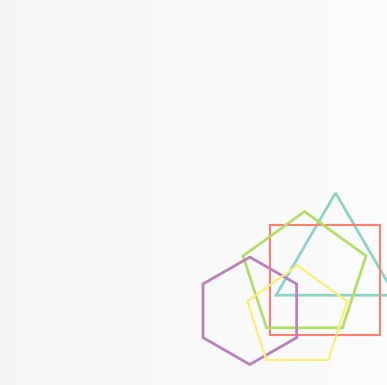[{"shape": "triangle", "thickness": 2, "radius": 0.89, "center": [0.866, 0.322]}, {"shape": "square", "thickness": 1.5, "radius": 0.71, "center": [0.84, 0.272]}, {"shape": "pentagon", "thickness": 2, "radius": 0.83, "center": [0.786, 0.284]}, {"shape": "hexagon", "thickness": 2, "radius": 0.7, "center": [0.645, 0.193]}, {"shape": "pentagon", "thickness": 1.5, "radius": 0.68, "center": [0.767, 0.175]}]